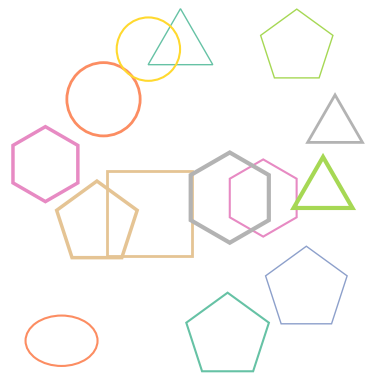[{"shape": "triangle", "thickness": 1, "radius": 0.48, "center": [0.469, 0.88]}, {"shape": "pentagon", "thickness": 1.5, "radius": 0.56, "center": [0.591, 0.127]}, {"shape": "oval", "thickness": 1.5, "radius": 0.47, "center": [0.16, 0.115]}, {"shape": "circle", "thickness": 2, "radius": 0.48, "center": [0.269, 0.742]}, {"shape": "pentagon", "thickness": 1, "radius": 0.56, "center": [0.796, 0.249]}, {"shape": "hexagon", "thickness": 1.5, "radius": 0.5, "center": [0.684, 0.486]}, {"shape": "hexagon", "thickness": 2.5, "radius": 0.49, "center": [0.118, 0.574]}, {"shape": "triangle", "thickness": 3, "radius": 0.44, "center": [0.839, 0.504]}, {"shape": "pentagon", "thickness": 1, "radius": 0.49, "center": [0.771, 0.878]}, {"shape": "circle", "thickness": 1.5, "radius": 0.41, "center": [0.385, 0.872]}, {"shape": "square", "thickness": 2, "radius": 0.55, "center": [0.387, 0.445]}, {"shape": "pentagon", "thickness": 2.5, "radius": 0.55, "center": [0.252, 0.42]}, {"shape": "triangle", "thickness": 2, "radius": 0.41, "center": [0.87, 0.671]}, {"shape": "hexagon", "thickness": 3, "radius": 0.59, "center": [0.597, 0.487]}]